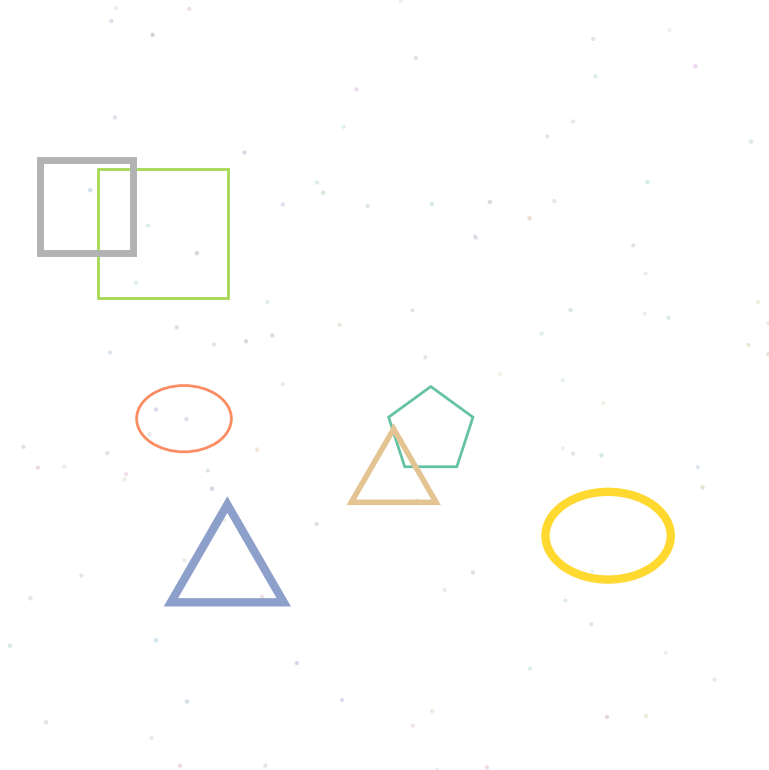[{"shape": "pentagon", "thickness": 1, "radius": 0.29, "center": [0.559, 0.44]}, {"shape": "oval", "thickness": 1, "radius": 0.31, "center": [0.239, 0.456]}, {"shape": "triangle", "thickness": 3, "radius": 0.42, "center": [0.295, 0.26]}, {"shape": "square", "thickness": 1, "radius": 0.42, "center": [0.212, 0.697]}, {"shape": "oval", "thickness": 3, "radius": 0.41, "center": [0.79, 0.304]}, {"shape": "triangle", "thickness": 2, "radius": 0.32, "center": [0.511, 0.379]}, {"shape": "square", "thickness": 2.5, "radius": 0.3, "center": [0.112, 0.732]}]